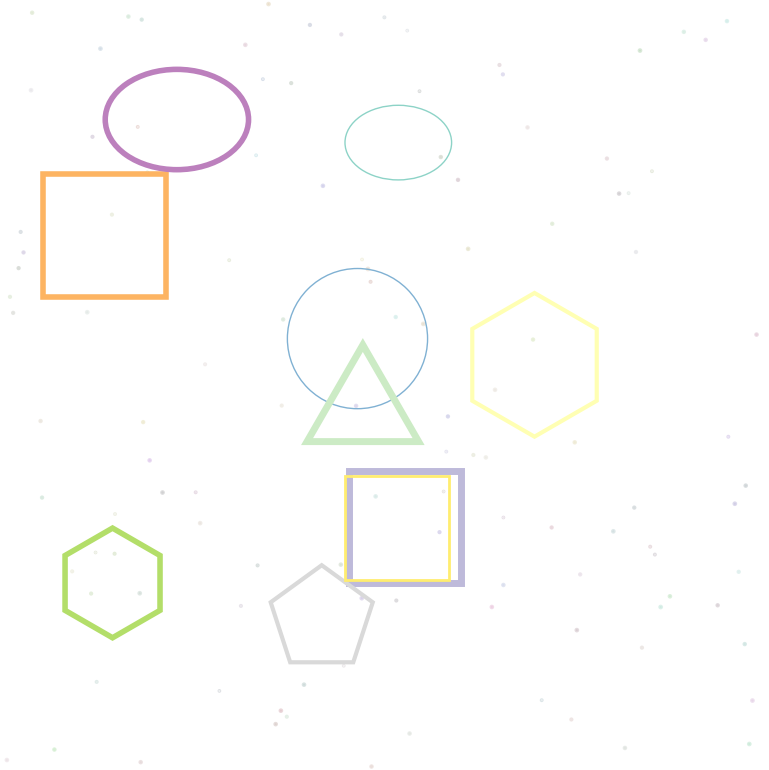[{"shape": "oval", "thickness": 0.5, "radius": 0.35, "center": [0.517, 0.815]}, {"shape": "hexagon", "thickness": 1.5, "radius": 0.47, "center": [0.694, 0.526]}, {"shape": "square", "thickness": 2.5, "radius": 0.36, "center": [0.526, 0.316]}, {"shape": "circle", "thickness": 0.5, "radius": 0.46, "center": [0.464, 0.56]}, {"shape": "square", "thickness": 2, "radius": 0.4, "center": [0.136, 0.695]}, {"shape": "hexagon", "thickness": 2, "radius": 0.36, "center": [0.146, 0.243]}, {"shape": "pentagon", "thickness": 1.5, "radius": 0.35, "center": [0.418, 0.196]}, {"shape": "oval", "thickness": 2, "radius": 0.47, "center": [0.23, 0.845]}, {"shape": "triangle", "thickness": 2.5, "radius": 0.42, "center": [0.471, 0.468]}, {"shape": "square", "thickness": 1, "radius": 0.34, "center": [0.515, 0.314]}]